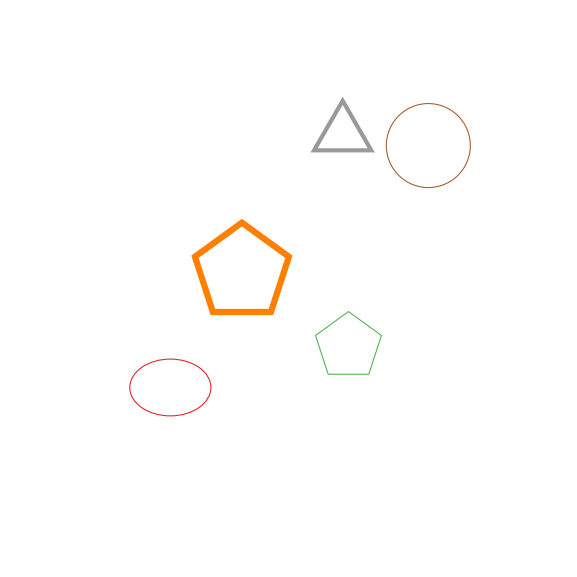[{"shape": "oval", "thickness": 0.5, "radius": 0.35, "center": [0.295, 0.328]}, {"shape": "pentagon", "thickness": 0.5, "radius": 0.3, "center": [0.603, 0.4]}, {"shape": "pentagon", "thickness": 3, "radius": 0.43, "center": [0.419, 0.528]}, {"shape": "circle", "thickness": 0.5, "radius": 0.36, "center": [0.742, 0.747]}, {"shape": "triangle", "thickness": 2, "radius": 0.29, "center": [0.593, 0.767]}]